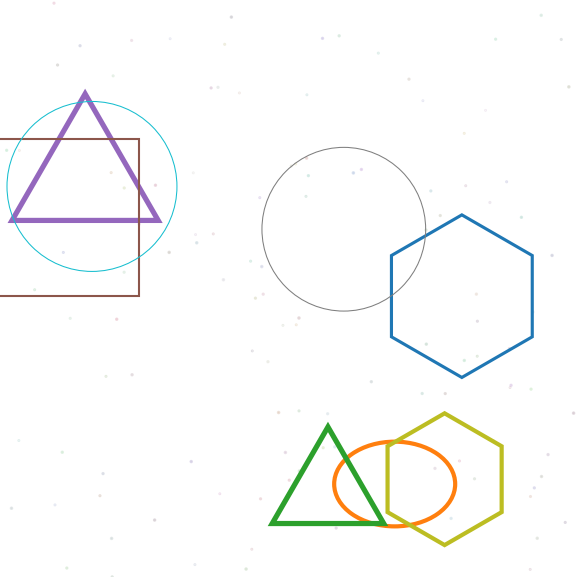[{"shape": "hexagon", "thickness": 1.5, "radius": 0.7, "center": [0.8, 0.486]}, {"shape": "oval", "thickness": 2, "radius": 0.52, "center": [0.683, 0.161]}, {"shape": "triangle", "thickness": 2.5, "radius": 0.56, "center": [0.568, 0.148]}, {"shape": "triangle", "thickness": 2.5, "radius": 0.73, "center": [0.147, 0.69]}, {"shape": "square", "thickness": 1, "radius": 0.68, "center": [0.105, 0.623]}, {"shape": "circle", "thickness": 0.5, "radius": 0.71, "center": [0.595, 0.602]}, {"shape": "hexagon", "thickness": 2, "radius": 0.57, "center": [0.77, 0.169]}, {"shape": "circle", "thickness": 0.5, "radius": 0.74, "center": [0.159, 0.676]}]